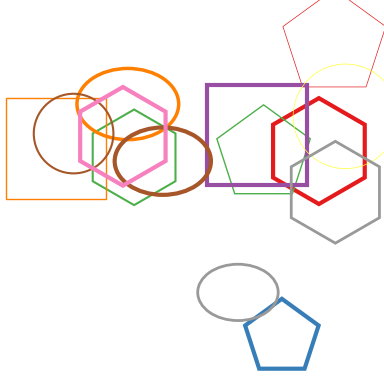[{"shape": "pentagon", "thickness": 0.5, "radius": 0.7, "center": [0.868, 0.888]}, {"shape": "hexagon", "thickness": 3, "radius": 0.69, "center": [0.828, 0.608]}, {"shape": "pentagon", "thickness": 3, "radius": 0.5, "center": [0.732, 0.124]}, {"shape": "pentagon", "thickness": 1, "radius": 0.64, "center": [0.685, 0.6]}, {"shape": "hexagon", "thickness": 1.5, "radius": 0.62, "center": [0.348, 0.591]}, {"shape": "square", "thickness": 3, "radius": 0.65, "center": [0.668, 0.649]}, {"shape": "oval", "thickness": 2.5, "radius": 0.66, "center": [0.332, 0.73]}, {"shape": "square", "thickness": 1, "radius": 0.65, "center": [0.146, 0.614]}, {"shape": "circle", "thickness": 0.5, "radius": 0.68, "center": [0.897, 0.698]}, {"shape": "oval", "thickness": 3, "radius": 0.63, "center": [0.423, 0.581]}, {"shape": "circle", "thickness": 1.5, "radius": 0.52, "center": [0.191, 0.653]}, {"shape": "hexagon", "thickness": 3, "radius": 0.64, "center": [0.319, 0.646]}, {"shape": "oval", "thickness": 2, "radius": 0.52, "center": [0.618, 0.241]}, {"shape": "hexagon", "thickness": 2, "radius": 0.66, "center": [0.871, 0.501]}]